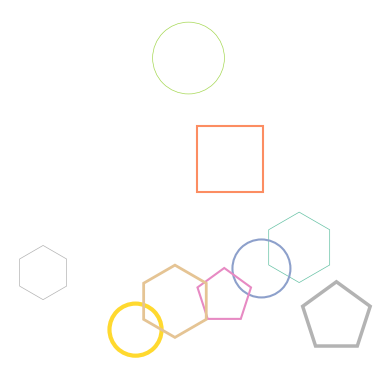[{"shape": "hexagon", "thickness": 0.5, "radius": 0.46, "center": [0.777, 0.358]}, {"shape": "square", "thickness": 1.5, "radius": 0.43, "center": [0.598, 0.586]}, {"shape": "circle", "thickness": 1.5, "radius": 0.38, "center": [0.679, 0.303]}, {"shape": "pentagon", "thickness": 1.5, "radius": 0.37, "center": [0.582, 0.231]}, {"shape": "circle", "thickness": 0.5, "radius": 0.47, "center": [0.49, 0.849]}, {"shape": "circle", "thickness": 3, "radius": 0.34, "center": [0.352, 0.144]}, {"shape": "hexagon", "thickness": 2, "radius": 0.47, "center": [0.454, 0.217]}, {"shape": "pentagon", "thickness": 2.5, "radius": 0.46, "center": [0.874, 0.176]}, {"shape": "hexagon", "thickness": 0.5, "radius": 0.35, "center": [0.112, 0.292]}]